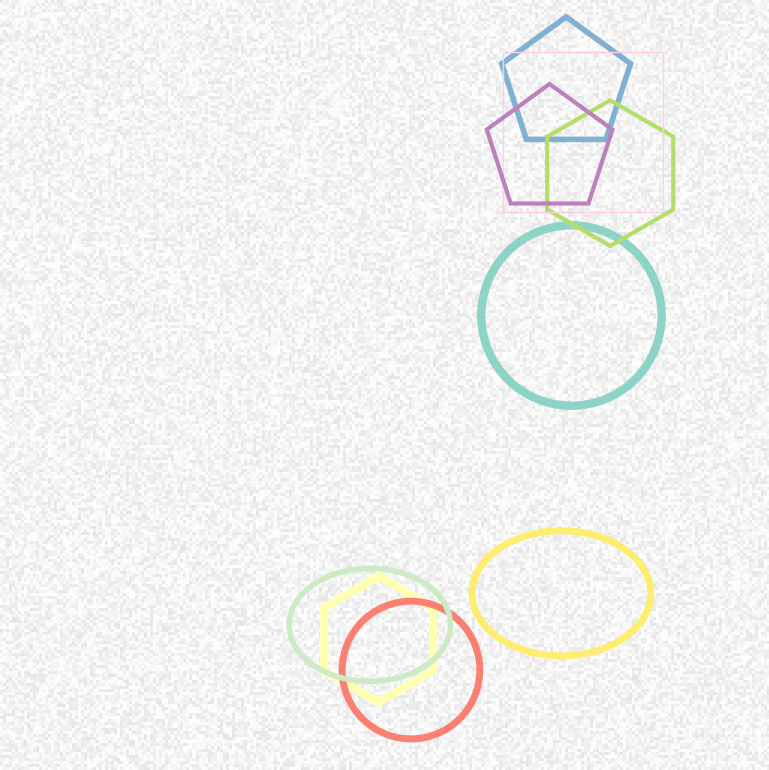[{"shape": "circle", "thickness": 3, "radius": 0.59, "center": [0.742, 0.59]}, {"shape": "hexagon", "thickness": 3, "radius": 0.41, "center": [0.492, 0.17]}, {"shape": "circle", "thickness": 2.5, "radius": 0.45, "center": [0.534, 0.13]}, {"shape": "pentagon", "thickness": 2, "radius": 0.44, "center": [0.735, 0.89]}, {"shape": "hexagon", "thickness": 1.5, "radius": 0.47, "center": [0.792, 0.775]}, {"shape": "square", "thickness": 0.5, "radius": 0.52, "center": [0.757, 0.829]}, {"shape": "pentagon", "thickness": 1.5, "radius": 0.43, "center": [0.714, 0.805]}, {"shape": "oval", "thickness": 2, "radius": 0.52, "center": [0.48, 0.188]}, {"shape": "oval", "thickness": 2.5, "radius": 0.58, "center": [0.729, 0.229]}]